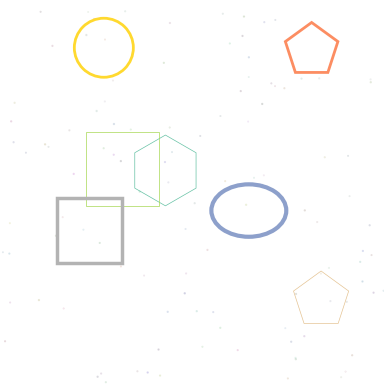[{"shape": "hexagon", "thickness": 0.5, "radius": 0.46, "center": [0.43, 0.557]}, {"shape": "pentagon", "thickness": 2, "radius": 0.36, "center": [0.809, 0.87]}, {"shape": "oval", "thickness": 3, "radius": 0.49, "center": [0.646, 0.453]}, {"shape": "square", "thickness": 0.5, "radius": 0.48, "center": [0.318, 0.562]}, {"shape": "circle", "thickness": 2, "radius": 0.38, "center": [0.27, 0.876]}, {"shape": "pentagon", "thickness": 0.5, "radius": 0.38, "center": [0.834, 0.221]}, {"shape": "square", "thickness": 2.5, "radius": 0.42, "center": [0.233, 0.402]}]